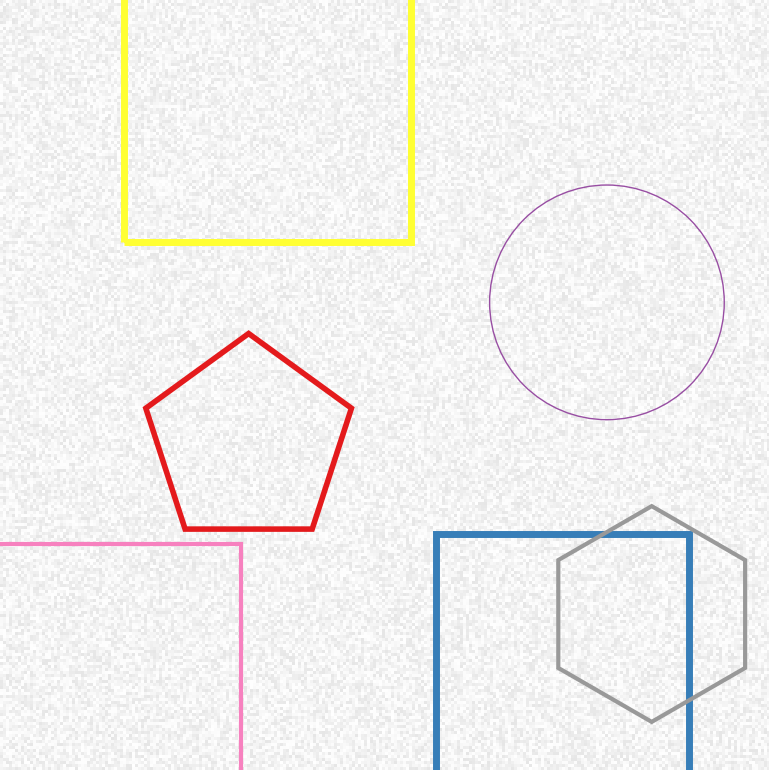[{"shape": "pentagon", "thickness": 2, "radius": 0.7, "center": [0.323, 0.426]}, {"shape": "square", "thickness": 2.5, "radius": 0.82, "center": [0.731, 0.143]}, {"shape": "circle", "thickness": 0.5, "radius": 0.76, "center": [0.788, 0.607]}, {"shape": "square", "thickness": 2.5, "radius": 0.93, "center": [0.347, 0.873]}, {"shape": "square", "thickness": 1.5, "radius": 0.89, "center": [0.136, 0.116]}, {"shape": "hexagon", "thickness": 1.5, "radius": 0.7, "center": [0.846, 0.203]}]